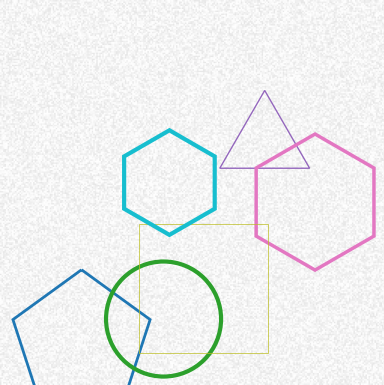[{"shape": "pentagon", "thickness": 2, "radius": 0.94, "center": [0.212, 0.112]}, {"shape": "circle", "thickness": 3, "radius": 0.75, "center": [0.425, 0.171]}, {"shape": "triangle", "thickness": 1, "radius": 0.67, "center": [0.688, 0.63]}, {"shape": "hexagon", "thickness": 2.5, "radius": 0.88, "center": [0.818, 0.475]}, {"shape": "square", "thickness": 0.5, "radius": 0.84, "center": [0.528, 0.25]}, {"shape": "hexagon", "thickness": 3, "radius": 0.68, "center": [0.44, 0.526]}]